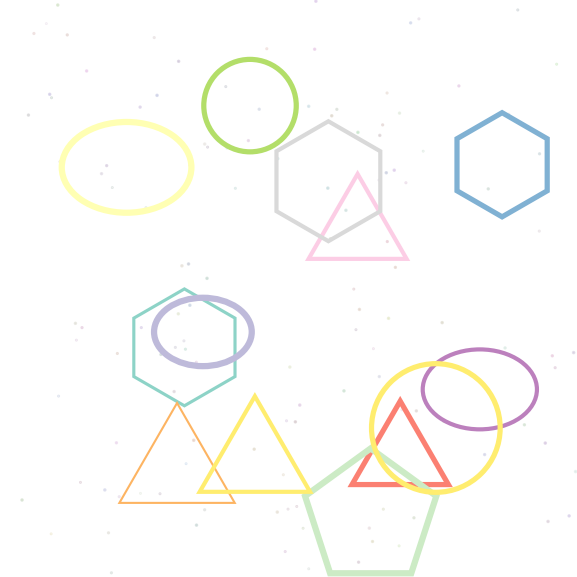[{"shape": "hexagon", "thickness": 1.5, "radius": 0.51, "center": [0.319, 0.398]}, {"shape": "oval", "thickness": 3, "radius": 0.56, "center": [0.219, 0.709]}, {"shape": "oval", "thickness": 3, "radius": 0.42, "center": [0.351, 0.424]}, {"shape": "triangle", "thickness": 2.5, "radius": 0.48, "center": [0.693, 0.208]}, {"shape": "hexagon", "thickness": 2.5, "radius": 0.45, "center": [0.869, 0.714]}, {"shape": "triangle", "thickness": 1, "radius": 0.58, "center": [0.307, 0.186]}, {"shape": "circle", "thickness": 2.5, "radius": 0.4, "center": [0.433, 0.816]}, {"shape": "triangle", "thickness": 2, "radius": 0.49, "center": [0.619, 0.6]}, {"shape": "hexagon", "thickness": 2, "radius": 0.52, "center": [0.569, 0.685]}, {"shape": "oval", "thickness": 2, "radius": 0.49, "center": [0.831, 0.325]}, {"shape": "pentagon", "thickness": 3, "radius": 0.6, "center": [0.642, 0.103]}, {"shape": "circle", "thickness": 2.5, "radius": 0.56, "center": [0.755, 0.258]}, {"shape": "triangle", "thickness": 2, "radius": 0.55, "center": [0.441, 0.203]}]